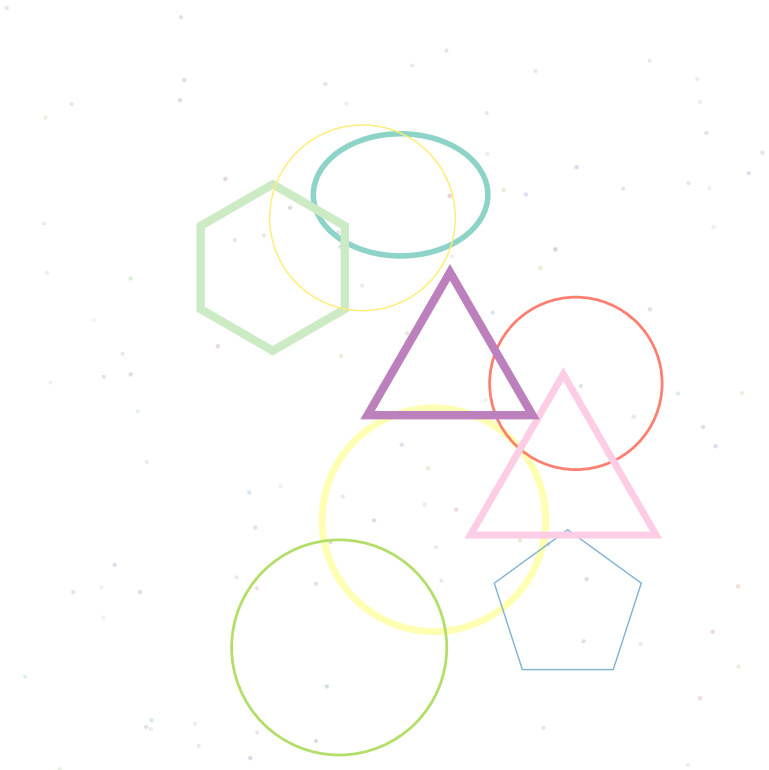[{"shape": "oval", "thickness": 2, "radius": 0.57, "center": [0.52, 0.747]}, {"shape": "circle", "thickness": 2.5, "radius": 0.73, "center": [0.564, 0.325]}, {"shape": "circle", "thickness": 1, "radius": 0.56, "center": [0.748, 0.502]}, {"shape": "pentagon", "thickness": 0.5, "radius": 0.5, "center": [0.737, 0.212]}, {"shape": "circle", "thickness": 1, "radius": 0.7, "center": [0.44, 0.159]}, {"shape": "triangle", "thickness": 2.5, "radius": 0.7, "center": [0.732, 0.375]}, {"shape": "triangle", "thickness": 3, "radius": 0.62, "center": [0.584, 0.523]}, {"shape": "hexagon", "thickness": 3, "radius": 0.54, "center": [0.354, 0.653]}, {"shape": "circle", "thickness": 0.5, "radius": 0.6, "center": [0.471, 0.717]}]